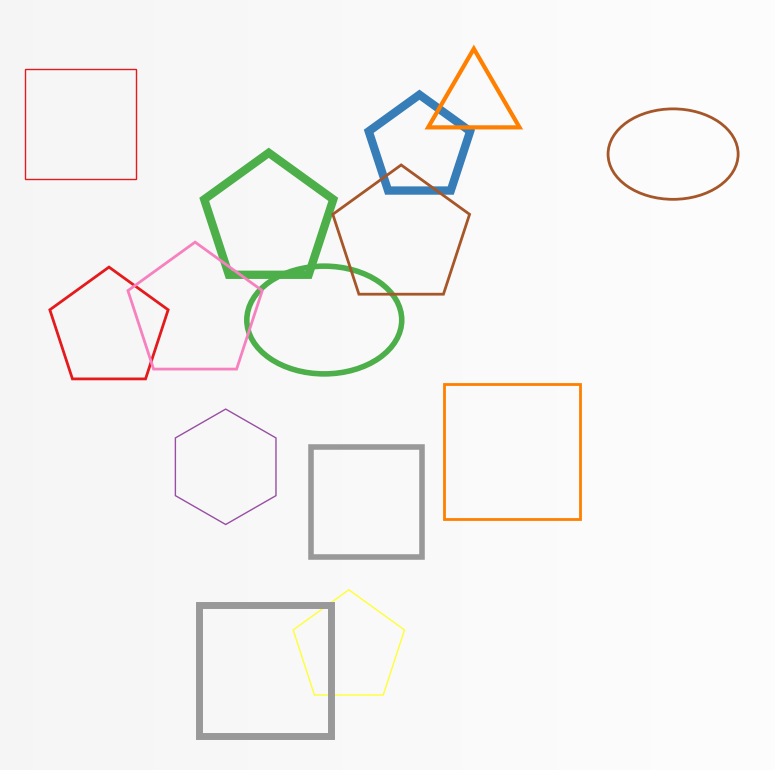[{"shape": "square", "thickness": 0.5, "radius": 0.36, "center": [0.104, 0.839]}, {"shape": "pentagon", "thickness": 1, "radius": 0.4, "center": [0.141, 0.573]}, {"shape": "pentagon", "thickness": 3, "radius": 0.34, "center": [0.541, 0.808]}, {"shape": "pentagon", "thickness": 3, "radius": 0.44, "center": [0.347, 0.714]}, {"shape": "oval", "thickness": 2, "radius": 0.5, "center": [0.418, 0.584]}, {"shape": "hexagon", "thickness": 0.5, "radius": 0.37, "center": [0.291, 0.394]}, {"shape": "square", "thickness": 1, "radius": 0.44, "center": [0.661, 0.413]}, {"shape": "triangle", "thickness": 1.5, "radius": 0.34, "center": [0.611, 0.869]}, {"shape": "pentagon", "thickness": 0.5, "radius": 0.38, "center": [0.45, 0.159]}, {"shape": "oval", "thickness": 1, "radius": 0.42, "center": [0.869, 0.8]}, {"shape": "pentagon", "thickness": 1, "radius": 0.46, "center": [0.518, 0.693]}, {"shape": "pentagon", "thickness": 1, "radius": 0.46, "center": [0.252, 0.594]}, {"shape": "square", "thickness": 2, "radius": 0.36, "center": [0.473, 0.348]}, {"shape": "square", "thickness": 2.5, "radius": 0.42, "center": [0.342, 0.13]}]